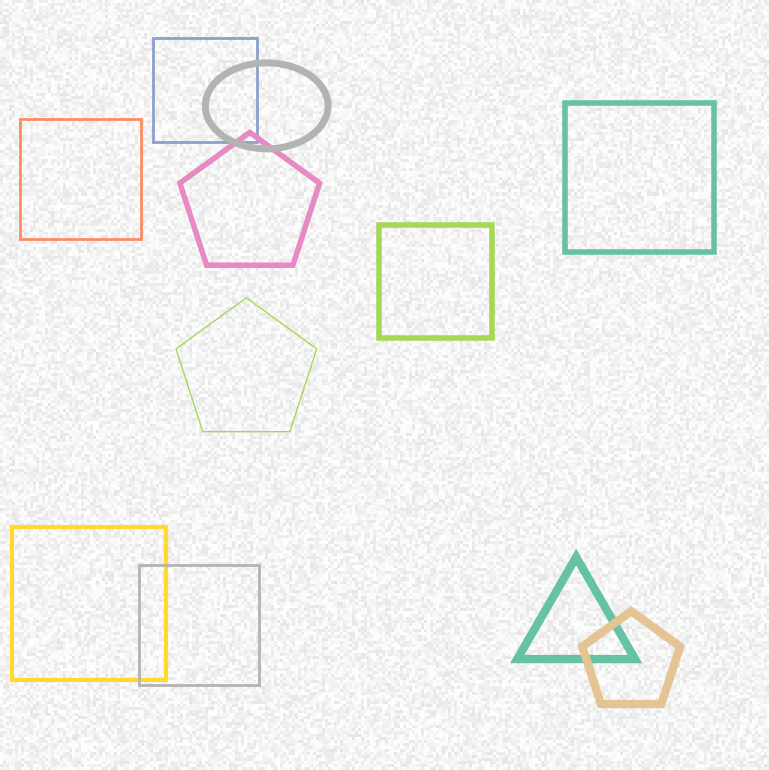[{"shape": "square", "thickness": 2, "radius": 0.48, "center": [0.83, 0.769]}, {"shape": "triangle", "thickness": 3, "radius": 0.44, "center": [0.748, 0.188]}, {"shape": "square", "thickness": 1, "radius": 0.39, "center": [0.105, 0.768]}, {"shape": "square", "thickness": 1, "radius": 0.34, "center": [0.267, 0.883]}, {"shape": "pentagon", "thickness": 2, "radius": 0.48, "center": [0.324, 0.733]}, {"shape": "square", "thickness": 2, "radius": 0.37, "center": [0.565, 0.635]}, {"shape": "pentagon", "thickness": 0.5, "radius": 0.48, "center": [0.32, 0.517]}, {"shape": "square", "thickness": 1.5, "radius": 0.5, "center": [0.115, 0.216]}, {"shape": "pentagon", "thickness": 3, "radius": 0.33, "center": [0.82, 0.14]}, {"shape": "square", "thickness": 1, "radius": 0.39, "center": [0.258, 0.189]}, {"shape": "oval", "thickness": 2.5, "radius": 0.4, "center": [0.346, 0.863]}]